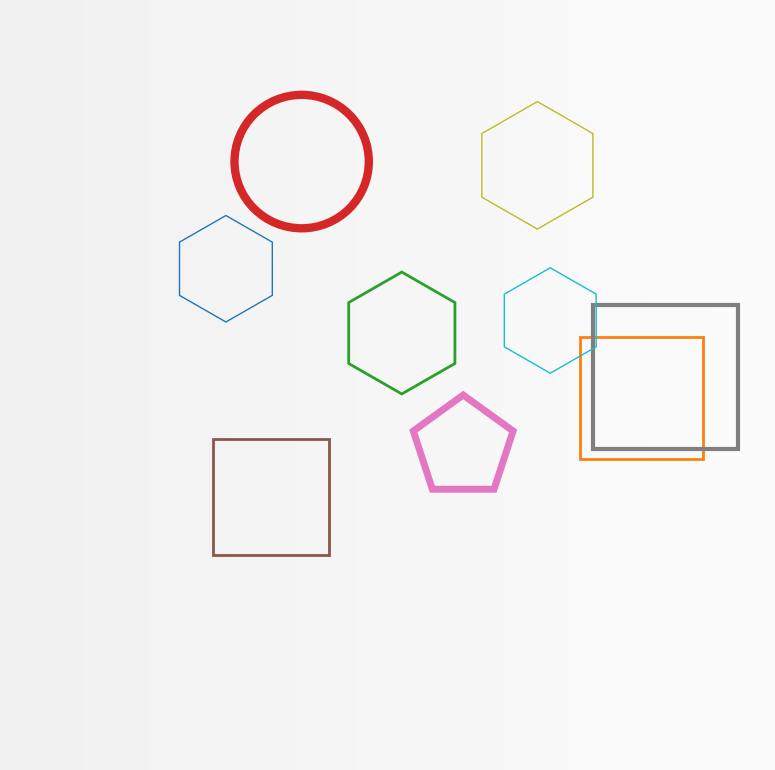[{"shape": "hexagon", "thickness": 0.5, "radius": 0.35, "center": [0.291, 0.651]}, {"shape": "square", "thickness": 1, "radius": 0.4, "center": [0.827, 0.483]}, {"shape": "hexagon", "thickness": 1, "radius": 0.4, "center": [0.518, 0.568]}, {"shape": "circle", "thickness": 3, "radius": 0.43, "center": [0.389, 0.79]}, {"shape": "square", "thickness": 1, "radius": 0.37, "center": [0.35, 0.355]}, {"shape": "pentagon", "thickness": 2.5, "radius": 0.34, "center": [0.598, 0.419]}, {"shape": "square", "thickness": 1.5, "radius": 0.47, "center": [0.859, 0.511]}, {"shape": "hexagon", "thickness": 0.5, "radius": 0.41, "center": [0.693, 0.785]}, {"shape": "hexagon", "thickness": 0.5, "radius": 0.34, "center": [0.71, 0.584]}]